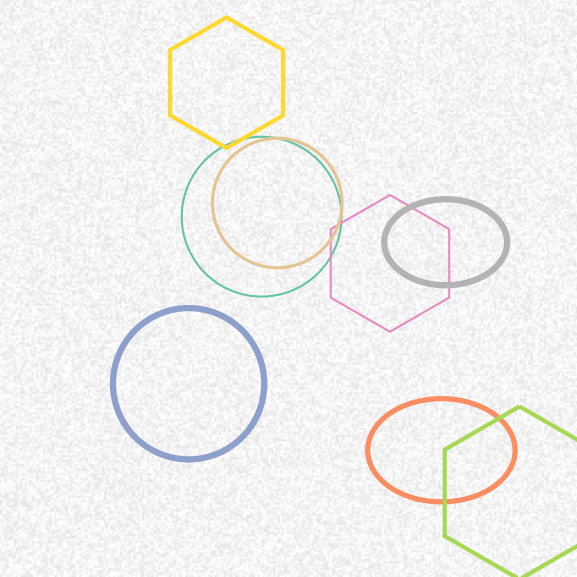[{"shape": "circle", "thickness": 1, "radius": 0.69, "center": [0.453, 0.624]}, {"shape": "oval", "thickness": 2.5, "radius": 0.64, "center": [0.764, 0.219]}, {"shape": "circle", "thickness": 3, "radius": 0.66, "center": [0.327, 0.335]}, {"shape": "hexagon", "thickness": 1, "radius": 0.59, "center": [0.675, 0.543]}, {"shape": "hexagon", "thickness": 2, "radius": 0.75, "center": [0.9, 0.146]}, {"shape": "hexagon", "thickness": 2, "radius": 0.57, "center": [0.392, 0.856]}, {"shape": "circle", "thickness": 1.5, "radius": 0.56, "center": [0.48, 0.648]}, {"shape": "oval", "thickness": 3, "radius": 0.53, "center": [0.772, 0.58]}]